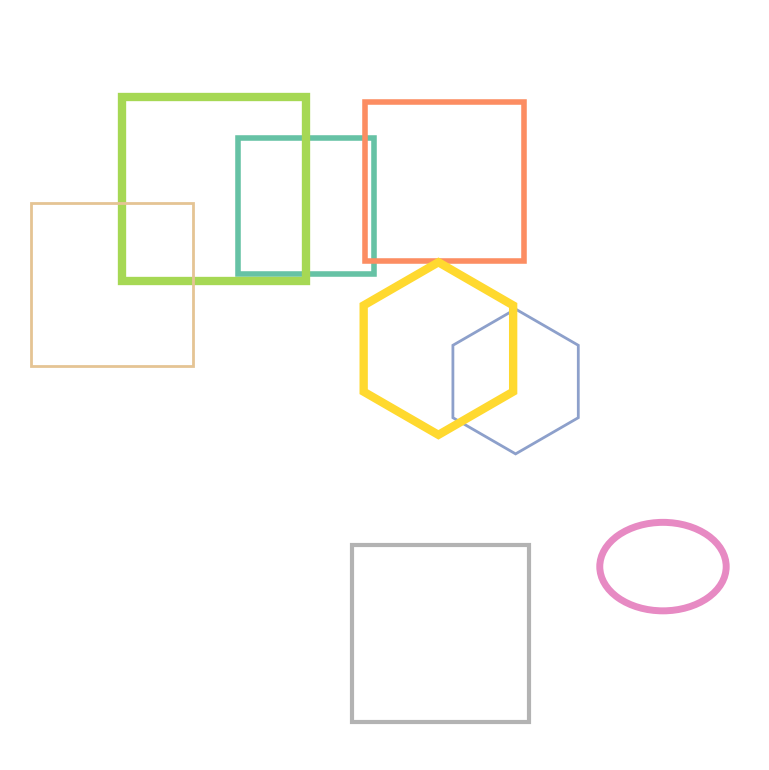[{"shape": "square", "thickness": 2, "radius": 0.44, "center": [0.397, 0.732]}, {"shape": "square", "thickness": 2, "radius": 0.52, "center": [0.578, 0.765]}, {"shape": "hexagon", "thickness": 1, "radius": 0.47, "center": [0.67, 0.505]}, {"shape": "oval", "thickness": 2.5, "radius": 0.41, "center": [0.861, 0.264]}, {"shape": "square", "thickness": 3, "radius": 0.6, "center": [0.278, 0.755]}, {"shape": "hexagon", "thickness": 3, "radius": 0.56, "center": [0.569, 0.547]}, {"shape": "square", "thickness": 1, "radius": 0.53, "center": [0.145, 0.631]}, {"shape": "square", "thickness": 1.5, "radius": 0.57, "center": [0.572, 0.177]}]